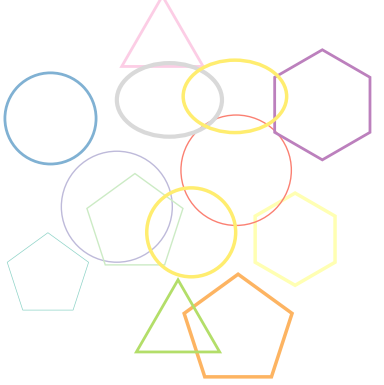[{"shape": "pentagon", "thickness": 0.5, "radius": 0.56, "center": [0.124, 0.284]}, {"shape": "hexagon", "thickness": 2.5, "radius": 0.6, "center": [0.766, 0.379]}, {"shape": "circle", "thickness": 1, "radius": 0.72, "center": [0.303, 0.463]}, {"shape": "circle", "thickness": 1, "radius": 0.72, "center": [0.613, 0.558]}, {"shape": "circle", "thickness": 2, "radius": 0.59, "center": [0.131, 0.692]}, {"shape": "pentagon", "thickness": 2.5, "radius": 0.74, "center": [0.618, 0.14]}, {"shape": "triangle", "thickness": 2, "radius": 0.62, "center": [0.462, 0.148]}, {"shape": "triangle", "thickness": 2, "radius": 0.61, "center": [0.422, 0.888]}, {"shape": "oval", "thickness": 3, "radius": 0.68, "center": [0.44, 0.741]}, {"shape": "hexagon", "thickness": 2, "radius": 0.71, "center": [0.837, 0.728]}, {"shape": "pentagon", "thickness": 1, "radius": 0.66, "center": [0.35, 0.418]}, {"shape": "oval", "thickness": 2.5, "radius": 0.67, "center": [0.61, 0.75]}, {"shape": "circle", "thickness": 2.5, "radius": 0.58, "center": [0.497, 0.397]}]